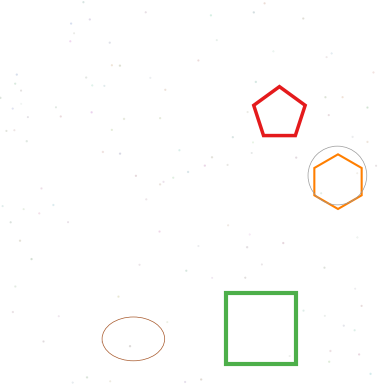[{"shape": "pentagon", "thickness": 2.5, "radius": 0.35, "center": [0.726, 0.705]}, {"shape": "square", "thickness": 3, "radius": 0.46, "center": [0.678, 0.147]}, {"shape": "hexagon", "thickness": 1.5, "radius": 0.35, "center": [0.878, 0.528]}, {"shape": "oval", "thickness": 0.5, "radius": 0.41, "center": [0.346, 0.12]}, {"shape": "circle", "thickness": 0.5, "radius": 0.38, "center": [0.876, 0.544]}]